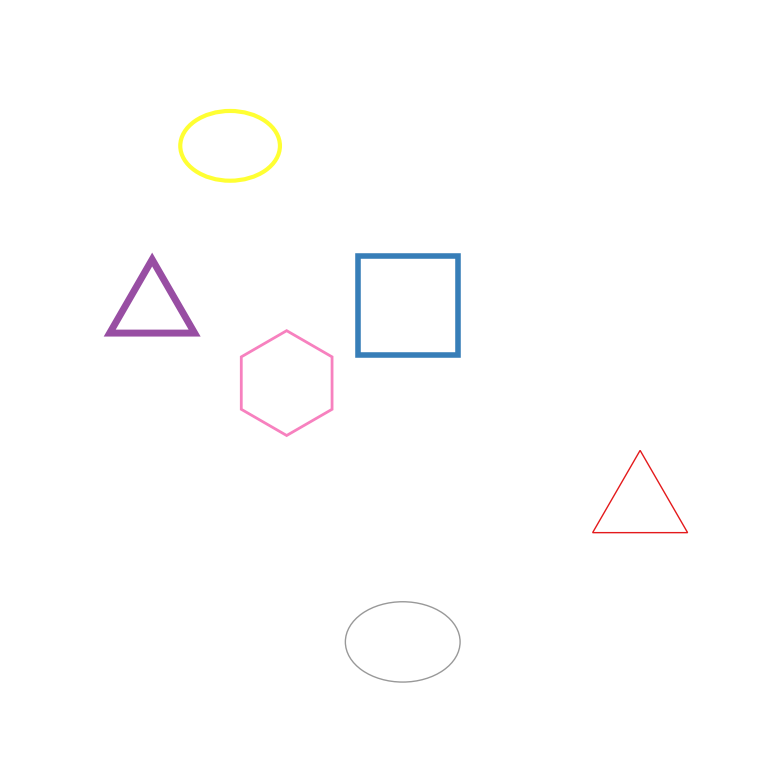[{"shape": "triangle", "thickness": 0.5, "radius": 0.36, "center": [0.831, 0.344]}, {"shape": "square", "thickness": 2, "radius": 0.32, "center": [0.53, 0.603]}, {"shape": "triangle", "thickness": 2.5, "radius": 0.32, "center": [0.198, 0.599]}, {"shape": "oval", "thickness": 1.5, "radius": 0.32, "center": [0.299, 0.811]}, {"shape": "hexagon", "thickness": 1, "radius": 0.34, "center": [0.372, 0.502]}, {"shape": "oval", "thickness": 0.5, "radius": 0.37, "center": [0.523, 0.166]}]